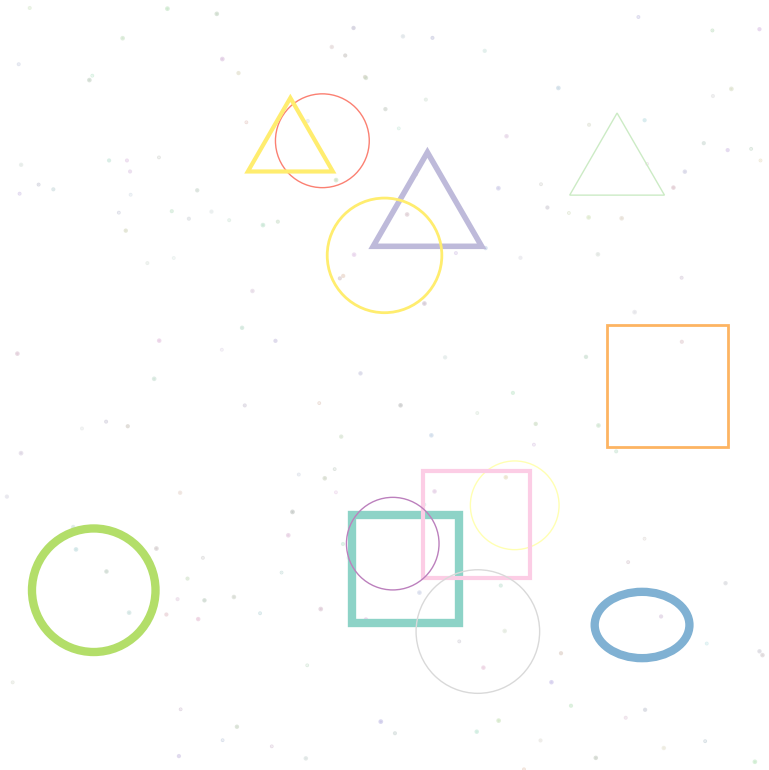[{"shape": "square", "thickness": 3, "radius": 0.35, "center": [0.527, 0.261]}, {"shape": "circle", "thickness": 0.5, "radius": 0.29, "center": [0.668, 0.344]}, {"shape": "triangle", "thickness": 2, "radius": 0.41, "center": [0.555, 0.721]}, {"shape": "circle", "thickness": 0.5, "radius": 0.3, "center": [0.419, 0.817]}, {"shape": "oval", "thickness": 3, "radius": 0.31, "center": [0.834, 0.188]}, {"shape": "square", "thickness": 1, "radius": 0.39, "center": [0.867, 0.499]}, {"shape": "circle", "thickness": 3, "radius": 0.4, "center": [0.122, 0.233]}, {"shape": "square", "thickness": 1.5, "radius": 0.35, "center": [0.619, 0.318]}, {"shape": "circle", "thickness": 0.5, "radius": 0.4, "center": [0.621, 0.18]}, {"shape": "circle", "thickness": 0.5, "radius": 0.3, "center": [0.51, 0.294]}, {"shape": "triangle", "thickness": 0.5, "radius": 0.36, "center": [0.801, 0.782]}, {"shape": "triangle", "thickness": 1.5, "radius": 0.32, "center": [0.377, 0.809]}, {"shape": "circle", "thickness": 1, "radius": 0.37, "center": [0.499, 0.668]}]